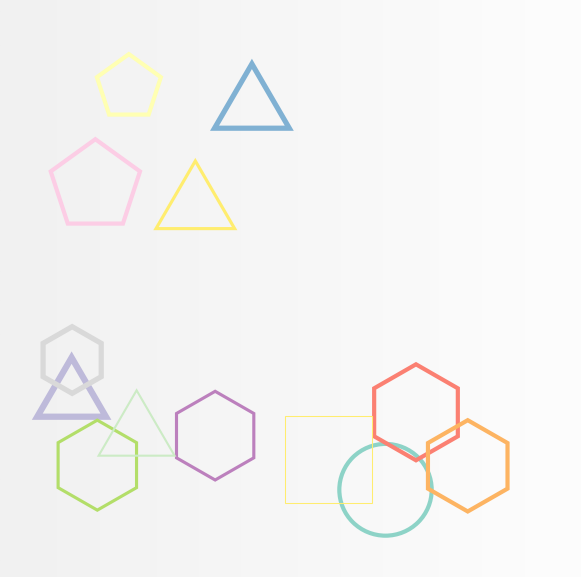[{"shape": "circle", "thickness": 2, "radius": 0.4, "center": [0.663, 0.151]}, {"shape": "pentagon", "thickness": 2, "radius": 0.29, "center": [0.222, 0.848]}, {"shape": "triangle", "thickness": 3, "radius": 0.34, "center": [0.123, 0.312]}, {"shape": "hexagon", "thickness": 2, "radius": 0.42, "center": [0.716, 0.285]}, {"shape": "triangle", "thickness": 2.5, "radius": 0.37, "center": [0.433, 0.814]}, {"shape": "hexagon", "thickness": 2, "radius": 0.4, "center": [0.805, 0.192]}, {"shape": "hexagon", "thickness": 1.5, "radius": 0.39, "center": [0.167, 0.194]}, {"shape": "pentagon", "thickness": 2, "radius": 0.4, "center": [0.164, 0.677]}, {"shape": "hexagon", "thickness": 2.5, "radius": 0.29, "center": [0.124, 0.376]}, {"shape": "hexagon", "thickness": 1.5, "radius": 0.38, "center": [0.37, 0.245]}, {"shape": "triangle", "thickness": 1, "radius": 0.38, "center": [0.235, 0.248]}, {"shape": "triangle", "thickness": 1.5, "radius": 0.39, "center": [0.336, 0.642]}, {"shape": "square", "thickness": 0.5, "radius": 0.37, "center": [0.565, 0.203]}]